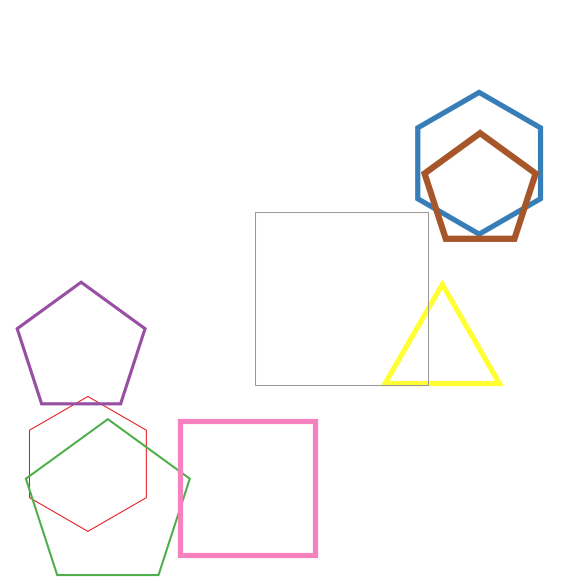[{"shape": "hexagon", "thickness": 0.5, "radius": 0.58, "center": [0.152, 0.196]}, {"shape": "hexagon", "thickness": 2.5, "radius": 0.61, "center": [0.83, 0.716]}, {"shape": "pentagon", "thickness": 1, "radius": 0.75, "center": [0.187, 0.124]}, {"shape": "pentagon", "thickness": 1.5, "radius": 0.58, "center": [0.14, 0.394]}, {"shape": "triangle", "thickness": 2.5, "radius": 0.57, "center": [0.766, 0.392]}, {"shape": "pentagon", "thickness": 3, "radius": 0.51, "center": [0.831, 0.667]}, {"shape": "square", "thickness": 2.5, "radius": 0.58, "center": [0.429, 0.154]}, {"shape": "square", "thickness": 0.5, "radius": 0.75, "center": [0.591, 0.482]}]